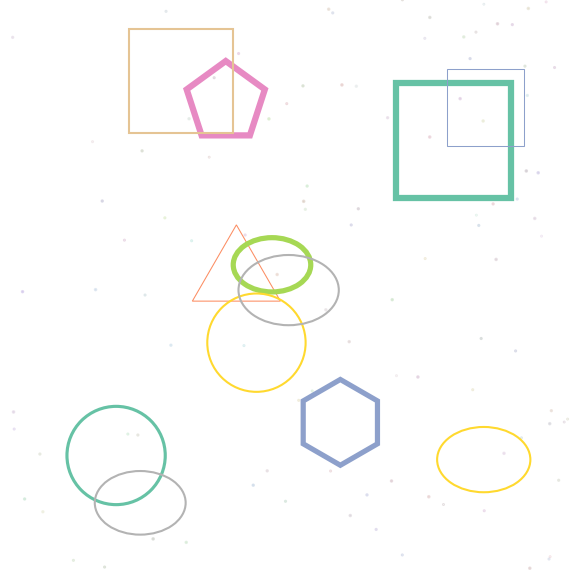[{"shape": "circle", "thickness": 1.5, "radius": 0.43, "center": [0.201, 0.21]}, {"shape": "square", "thickness": 3, "radius": 0.5, "center": [0.785, 0.756]}, {"shape": "triangle", "thickness": 0.5, "radius": 0.44, "center": [0.409, 0.522]}, {"shape": "square", "thickness": 0.5, "radius": 0.34, "center": [0.841, 0.813]}, {"shape": "hexagon", "thickness": 2.5, "radius": 0.37, "center": [0.589, 0.268]}, {"shape": "pentagon", "thickness": 3, "radius": 0.36, "center": [0.391, 0.822]}, {"shape": "oval", "thickness": 2.5, "radius": 0.34, "center": [0.471, 0.541]}, {"shape": "oval", "thickness": 1, "radius": 0.4, "center": [0.838, 0.203]}, {"shape": "circle", "thickness": 1, "radius": 0.43, "center": [0.444, 0.406]}, {"shape": "square", "thickness": 1, "radius": 0.45, "center": [0.314, 0.86]}, {"shape": "oval", "thickness": 1, "radius": 0.43, "center": [0.5, 0.497]}, {"shape": "oval", "thickness": 1, "radius": 0.39, "center": [0.243, 0.128]}]